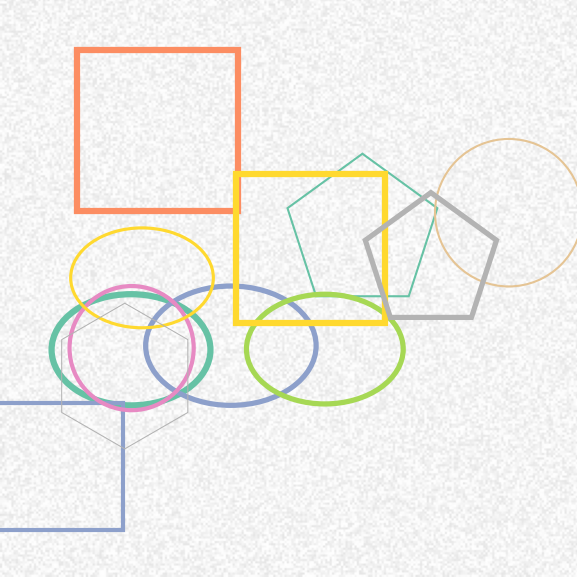[{"shape": "oval", "thickness": 3, "radius": 0.69, "center": [0.227, 0.393]}, {"shape": "pentagon", "thickness": 1, "radius": 0.68, "center": [0.628, 0.597]}, {"shape": "square", "thickness": 3, "radius": 0.7, "center": [0.273, 0.773]}, {"shape": "oval", "thickness": 2.5, "radius": 0.74, "center": [0.4, 0.401]}, {"shape": "square", "thickness": 2, "radius": 0.55, "center": [0.104, 0.192]}, {"shape": "circle", "thickness": 2, "radius": 0.54, "center": [0.228, 0.396]}, {"shape": "oval", "thickness": 2.5, "radius": 0.68, "center": [0.562, 0.395]}, {"shape": "oval", "thickness": 1.5, "radius": 0.62, "center": [0.246, 0.518]}, {"shape": "square", "thickness": 3, "radius": 0.65, "center": [0.538, 0.569]}, {"shape": "circle", "thickness": 1, "radius": 0.64, "center": [0.881, 0.631]}, {"shape": "pentagon", "thickness": 2.5, "radius": 0.6, "center": [0.746, 0.546]}, {"shape": "hexagon", "thickness": 0.5, "radius": 0.63, "center": [0.216, 0.348]}]